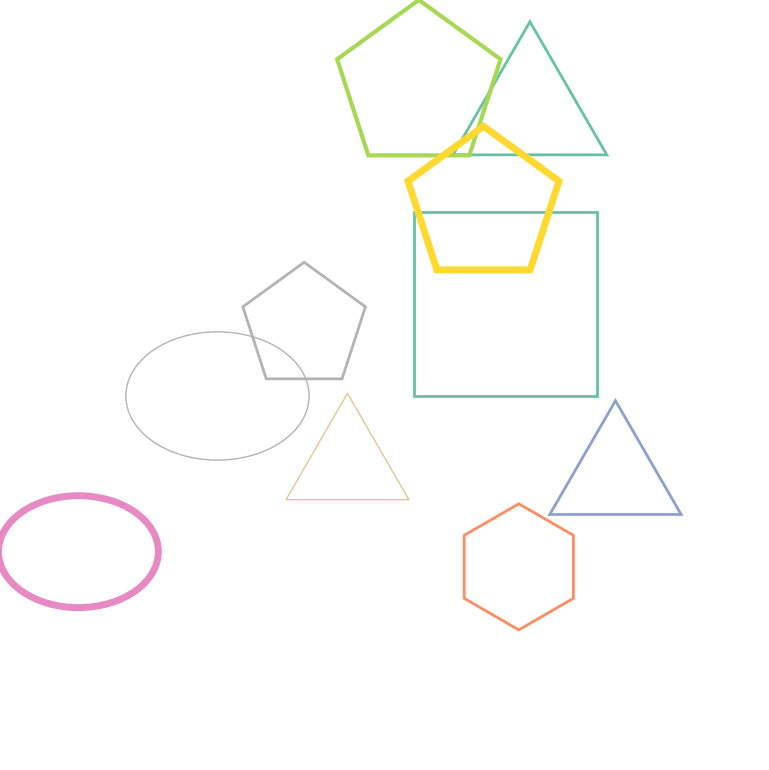[{"shape": "triangle", "thickness": 1, "radius": 0.58, "center": [0.688, 0.857]}, {"shape": "square", "thickness": 1, "radius": 0.6, "center": [0.657, 0.605]}, {"shape": "hexagon", "thickness": 1, "radius": 0.41, "center": [0.674, 0.264]}, {"shape": "triangle", "thickness": 1, "radius": 0.49, "center": [0.799, 0.381]}, {"shape": "oval", "thickness": 2.5, "radius": 0.52, "center": [0.102, 0.284]}, {"shape": "pentagon", "thickness": 1.5, "radius": 0.56, "center": [0.544, 0.889]}, {"shape": "pentagon", "thickness": 2.5, "radius": 0.52, "center": [0.628, 0.733]}, {"shape": "triangle", "thickness": 0.5, "radius": 0.46, "center": [0.451, 0.397]}, {"shape": "oval", "thickness": 0.5, "radius": 0.6, "center": [0.282, 0.486]}, {"shape": "pentagon", "thickness": 1, "radius": 0.42, "center": [0.395, 0.576]}]